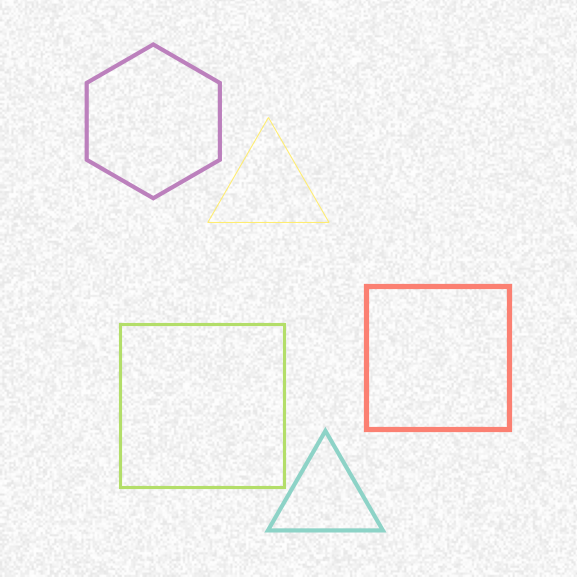[{"shape": "triangle", "thickness": 2, "radius": 0.57, "center": [0.563, 0.138]}, {"shape": "square", "thickness": 2.5, "radius": 0.62, "center": [0.758, 0.38]}, {"shape": "square", "thickness": 1.5, "radius": 0.71, "center": [0.35, 0.297]}, {"shape": "hexagon", "thickness": 2, "radius": 0.67, "center": [0.265, 0.789]}, {"shape": "triangle", "thickness": 0.5, "radius": 0.61, "center": [0.465, 0.675]}]